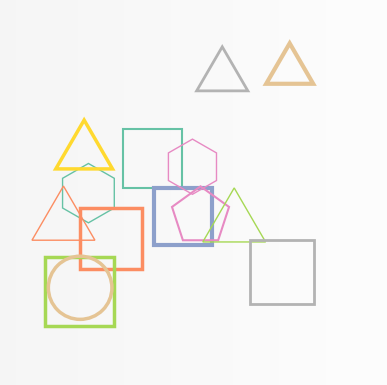[{"shape": "square", "thickness": 1.5, "radius": 0.38, "center": [0.393, 0.589]}, {"shape": "hexagon", "thickness": 1, "radius": 0.39, "center": [0.228, 0.498]}, {"shape": "triangle", "thickness": 1, "radius": 0.47, "center": [0.164, 0.423]}, {"shape": "square", "thickness": 2.5, "radius": 0.4, "center": [0.287, 0.381]}, {"shape": "square", "thickness": 3, "radius": 0.37, "center": [0.472, 0.438]}, {"shape": "pentagon", "thickness": 1.5, "radius": 0.39, "center": [0.517, 0.439]}, {"shape": "hexagon", "thickness": 1, "radius": 0.36, "center": [0.497, 0.567]}, {"shape": "square", "thickness": 2.5, "radius": 0.44, "center": [0.205, 0.243]}, {"shape": "triangle", "thickness": 1, "radius": 0.47, "center": [0.604, 0.418]}, {"shape": "triangle", "thickness": 2.5, "radius": 0.42, "center": [0.217, 0.604]}, {"shape": "circle", "thickness": 2.5, "radius": 0.41, "center": [0.207, 0.253]}, {"shape": "triangle", "thickness": 3, "radius": 0.35, "center": [0.748, 0.817]}, {"shape": "square", "thickness": 2, "radius": 0.41, "center": [0.728, 0.294]}, {"shape": "triangle", "thickness": 2, "radius": 0.38, "center": [0.574, 0.802]}]